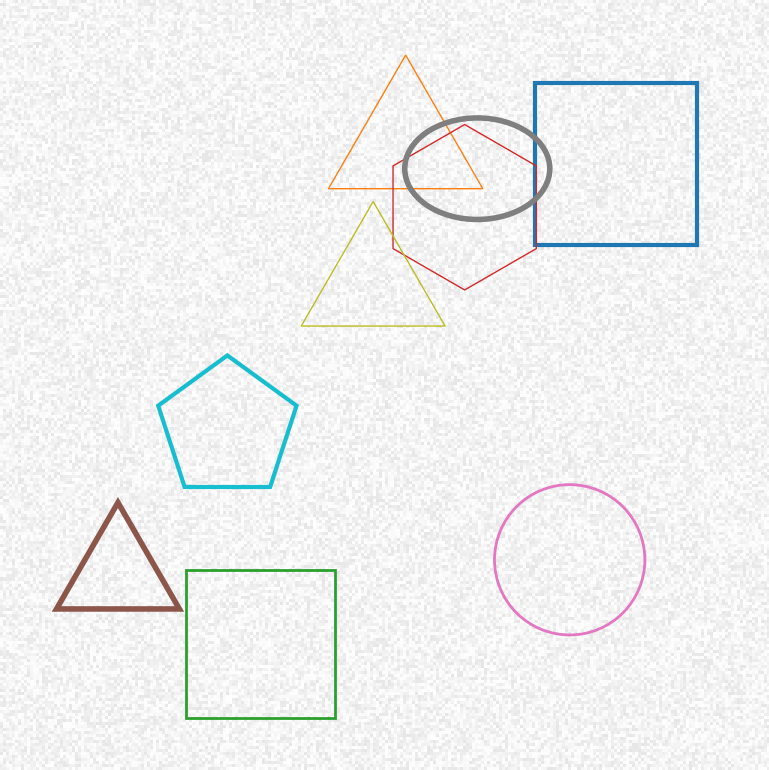[{"shape": "square", "thickness": 1.5, "radius": 0.53, "center": [0.8, 0.787]}, {"shape": "triangle", "thickness": 0.5, "radius": 0.58, "center": [0.527, 0.813]}, {"shape": "square", "thickness": 1, "radius": 0.48, "center": [0.339, 0.163]}, {"shape": "hexagon", "thickness": 0.5, "radius": 0.54, "center": [0.603, 0.731]}, {"shape": "triangle", "thickness": 2, "radius": 0.46, "center": [0.153, 0.255]}, {"shape": "circle", "thickness": 1, "radius": 0.49, "center": [0.74, 0.273]}, {"shape": "oval", "thickness": 2, "radius": 0.47, "center": [0.62, 0.781]}, {"shape": "triangle", "thickness": 0.5, "radius": 0.54, "center": [0.485, 0.63]}, {"shape": "pentagon", "thickness": 1.5, "radius": 0.47, "center": [0.295, 0.444]}]